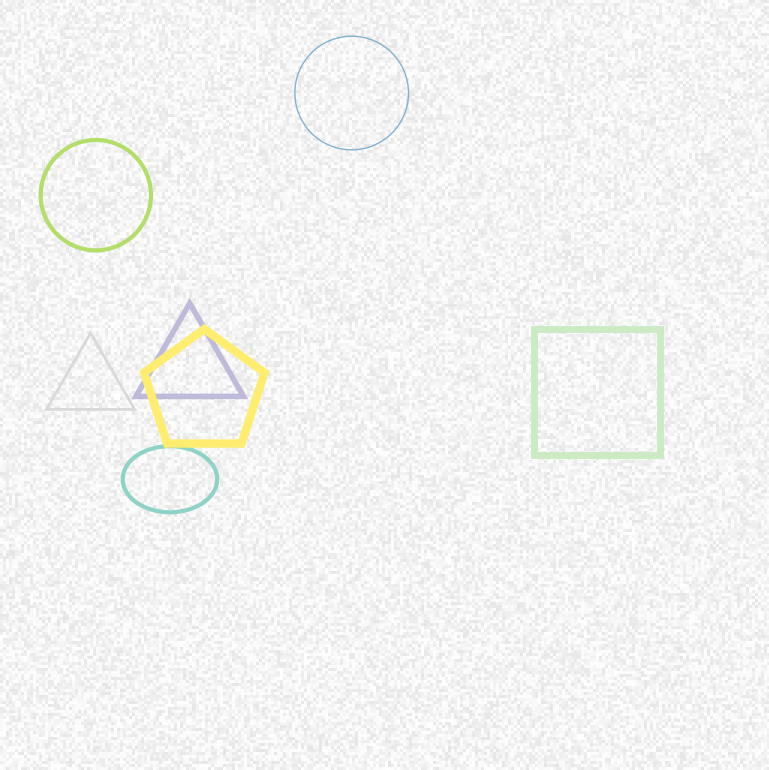[{"shape": "oval", "thickness": 1.5, "radius": 0.31, "center": [0.221, 0.378]}, {"shape": "triangle", "thickness": 2, "radius": 0.4, "center": [0.246, 0.526]}, {"shape": "circle", "thickness": 0.5, "radius": 0.37, "center": [0.457, 0.879]}, {"shape": "circle", "thickness": 1.5, "radius": 0.36, "center": [0.124, 0.747]}, {"shape": "triangle", "thickness": 1, "radius": 0.33, "center": [0.118, 0.501]}, {"shape": "square", "thickness": 2.5, "radius": 0.41, "center": [0.776, 0.491]}, {"shape": "pentagon", "thickness": 3, "radius": 0.41, "center": [0.265, 0.491]}]